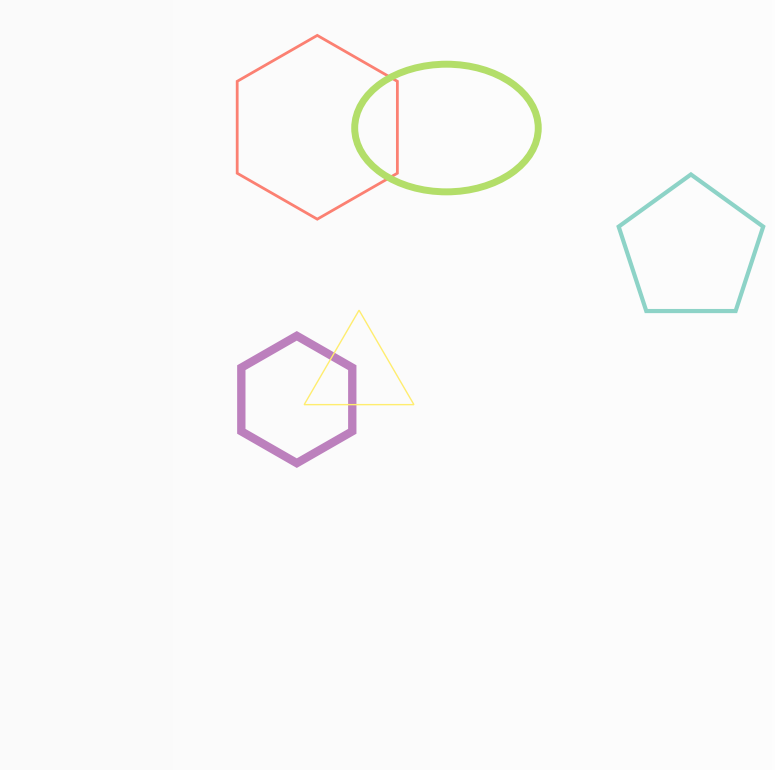[{"shape": "pentagon", "thickness": 1.5, "radius": 0.49, "center": [0.892, 0.675]}, {"shape": "hexagon", "thickness": 1, "radius": 0.6, "center": [0.409, 0.835]}, {"shape": "oval", "thickness": 2.5, "radius": 0.59, "center": [0.576, 0.834]}, {"shape": "hexagon", "thickness": 3, "radius": 0.41, "center": [0.383, 0.481]}, {"shape": "triangle", "thickness": 0.5, "radius": 0.41, "center": [0.463, 0.515]}]